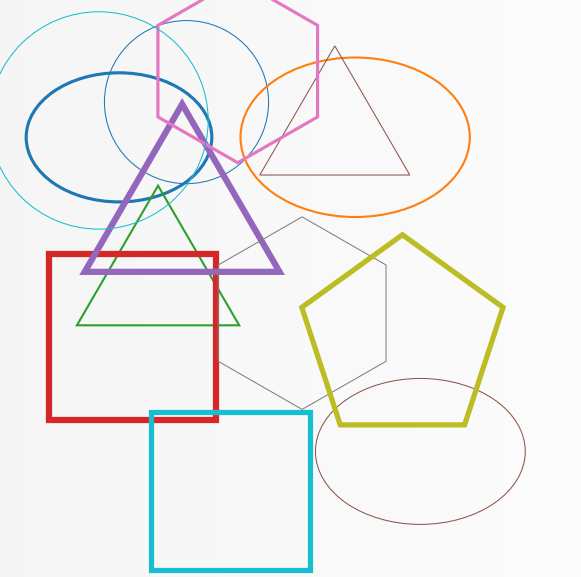[{"shape": "circle", "thickness": 0.5, "radius": 0.71, "center": [0.321, 0.822]}, {"shape": "oval", "thickness": 1.5, "radius": 0.8, "center": [0.205, 0.761]}, {"shape": "oval", "thickness": 1, "radius": 0.99, "center": [0.611, 0.761]}, {"shape": "triangle", "thickness": 1, "radius": 0.81, "center": [0.272, 0.516]}, {"shape": "square", "thickness": 3, "radius": 0.72, "center": [0.228, 0.416]}, {"shape": "triangle", "thickness": 3, "radius": 0.97, "center": [0.313, 0.625]}, {"shape": "oval", "thickness": 0.5, "radius": 0.9, "center": [0.723, 0.217]}, {"shape": "triangle", "thickness": 0.5, "radius": 0.75, "center": [0.576, 0.771]}, {"shape": "hexagon", "thickness": 1.5, "radius": 0.79, "center": [0.409, 0.876]}, {"shape": "hexagon", "thickness": 0.5, "radius": 0.83, "center": [0.52, 0.457]}, {"shape": "pentagon", "thickness": 2.5, "radius": 0.91, "center": [0.692, 0.411]}, {"shape": "circle", "thickness": 0.5, "radius": 0.94, "center": [0.17, 0.791]}, {"shape": "square", "thickness": 2.5, "radius": 0.68, "center": [0.396, 0.149]}]